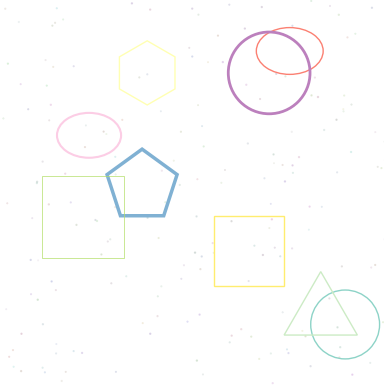[{"shape": "circle", "thickness": 1, "radius": 0.45, "center": [0.897, 0.157]}, {"shape": "hexagon", "thickness": 1, "radius": 0.42, "center": [0.382, 0.811]}, {"shape": "oval", "thickness": 1, "radius": 0.43, "center": [0.753, 0.868]}, {"shape": "pentagon", "thickness": 2.5, "radius": 0.48, "center": [0.369, 0.517]}, {"shape": "square", "thickness": 0.5, "radius": 0.53, "center": [0.216, 0.436]}, {"shape": "oval", "thickness": 1.5, "radius": 0.42, "center": [0.231, 0.649]}, {"shape": "circle", "thickness": 2, "radius": 0.53, "center": [0.699, 0.811]}, {"shape": "triangle", "thickness": 1, "radius": 0.55, "center": [0.833, 0.185]}, {"shape": "square", "thickness": 1, "radius": 0.46, "center": [0.646, 0.348]}]